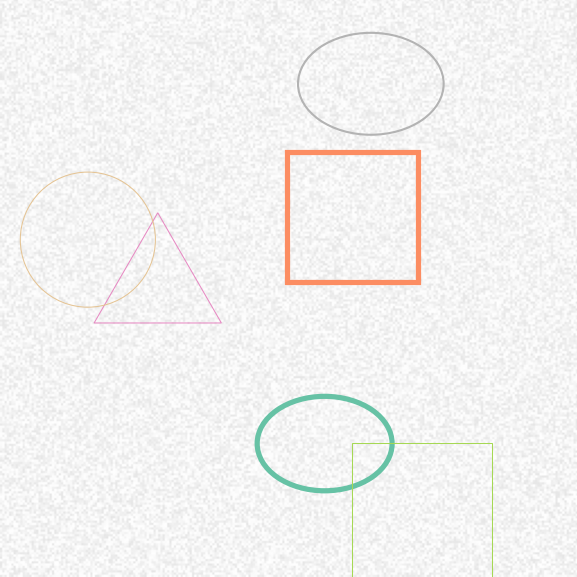[{"shape": "oval", "thickness": 2.5, "radius": 0.58, "center": [0.562, 0.231]}, {"shape": "square", "thickness": 2.5, "radius": 0.56, "center": [0.611, 0.623]}, {"shape": "triangle", "thickness": 0.5, "radius": 0.64, "center": [0.273, 0.503]}, {"shape": "square", "thickness": 0.5, "radius": 0.61, "center": [0.73, 0.111]}, {"shape": "circle", "thickness": 0.5, "radius": 0.58, "center": [0.152, 0.584]}, {"shape": "oval", "thickness": 1, "radius": 0.63, "center": [0.642, 0.854]}]